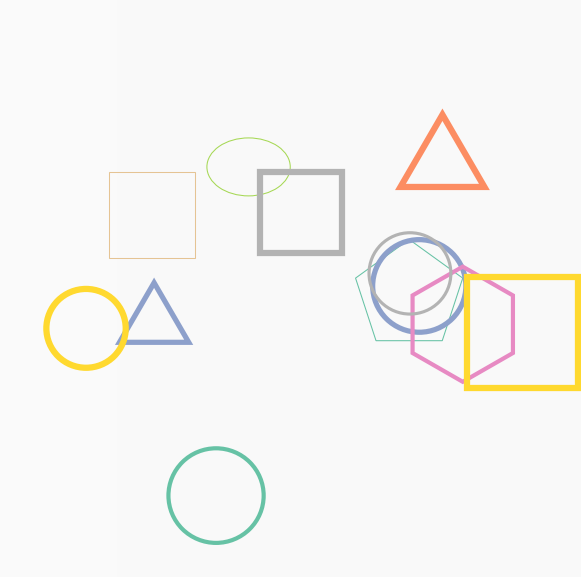[{"shape": "circle", "thickness": 2, "radius": 0.41, "center": [0.372, 0.141]}, {"shape": "pentagon", "thickness": 0.5, "radius": 0.48, "center": [0.704, 0.488]}, {"shape": "triangle", "thickness": 3, "radius": 0.42, "center": [0.761, 0.717]}, {"shape": "triangle", "thickness": 2.5, "radius": 0.34, "center": [0.265, 0.441]}, {"shape": "circle", "thickness": 2.5, "radius": 0.4, "center": [0.721, 0.504]}, {"shape": "hexagon", "thickness": 2, "radius": 0.5, "center": [0.796, 0.438]}, {"shape": "oval", "thickness": 0.5, "radius": 0.36, "center": [0.428, 0.71]}, {"shape": "square", "thickness": 3, "radius": 0.48, "center": [0.899, 0.423]}, {"shape": "circle", "thickness": 3, "radius": 0.34, "center": [0.148, 0.431]}, {"shape": "square", "thickness": 0.5, "radius": 0.37, "center": [0.262, 0.626]}, {"shape": "circle", "thickness": 1.5, "radius": 0.35, "center": [0.705, 0.526]}, {"shape": "square", "thickness": 3, "radius": 0.35, "center": [0.518, 0.631]}]